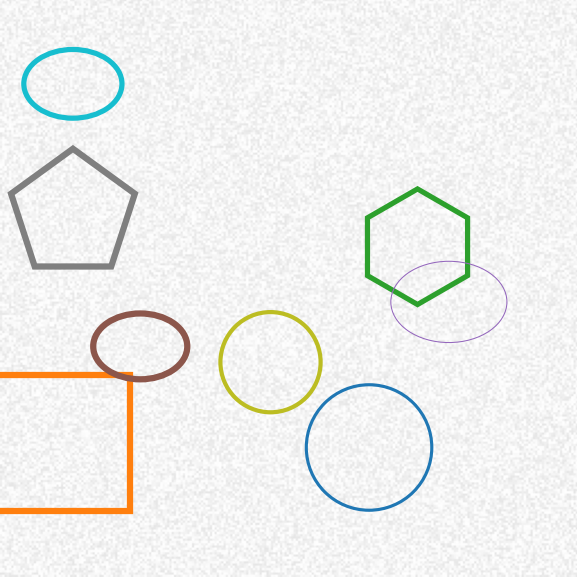[{"shape": "circle", "thickness": 1.5, "radius": 0.54, "center": [0.639, 0.224]}, {"shape": "square", "thickness": 3, "radius": 0.59, "center": [0.107, 0.233]}, {"shape": "hexagon", "thickness": 2.5, "radius": 0.5, "center": [0.723, 0.572]}, {"shape": "oval", "thickness": 0.5, "radius": 0.5, "center": [0.777, 0.476]}, {"shape": "oval", "thickness": 3, "radius": 0.41, "center": [0.243, 0.399]}, {"shape": "pentagon", "thickness": 3, "radius": 0.56, "center": [0.126, 0.629]}, {"shape": "circle", "thickness": 2, "radius": 0.43, "center": [0.468, 0.372]}, {"shape": "oval", "thickness": 2.5, "radius": 0.42, "center": [0.126, 0.854]}]